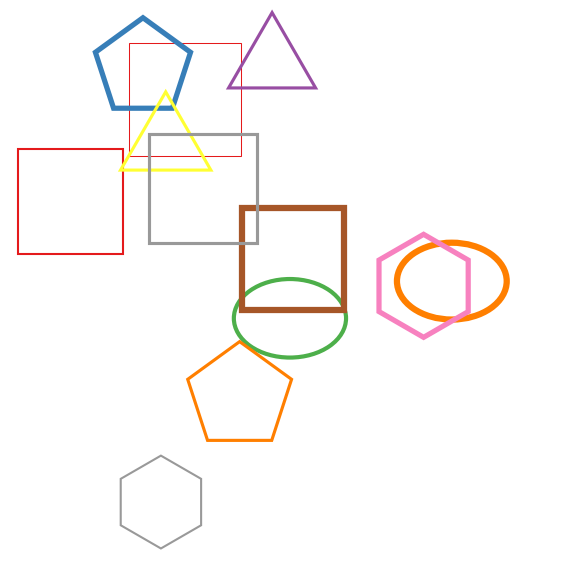[{"shape": "square", "thickness": 0.5, "radius": 0.49, "center": [0.321, 0.827]}, {"shape": "square", "thickness": 1, "radius": 0.46, "center": [0.122, 0.65]}, {"shape": "pentagon", "thickness": 2.5, "radius": 0.43, "center": [0.248, 0.882]}, {"shape": "oval", "thickness": 2, "radius": 0.49, "center": [0.502, 0.448]}, {"shape": "triangle", "thickness": 1.5, "radius": 0.43, "center": [0.471, 0.89]}, {"shape": "oval", "thickness": 3, "radius": 0.48, "center": [0.782, 0.512]}, {"shape": "pentagon", "thickness": 1.5, "radius": 0.47, "center": [0.415, 0.313]}, {"shape": "triangle", "thickness": 1.5, "radius": 0.45, "center": [0.287, 0.75]}, {"shape": "square", "thickness": 3, "radius": 0.44, "center": [0.507, 0.551]}, {"shape": "hexagon", "thickness": 2.5, "radius": 0.45, "center": [0.734, 0.504]}, {"shape": "square", "thickness": 1.5, "radius": 0.47, "center": [0.352, 0.673]}, {"shape": "hexagon", "thickness": 1, "radius": 0.4, "center": [0.279, 0.13]}]